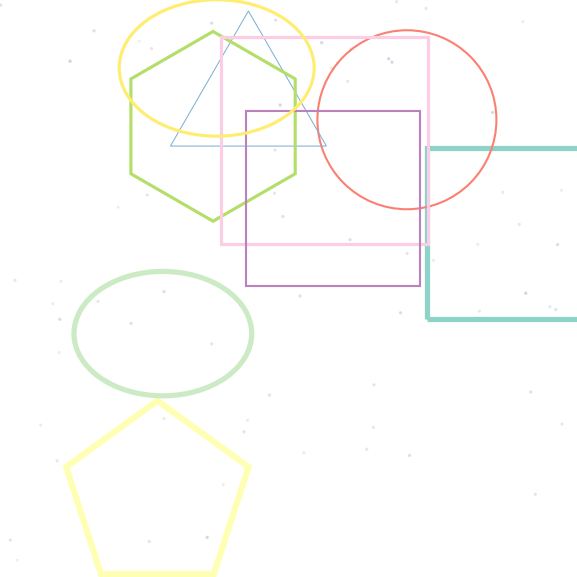[{"shape": "square", "thickness": 2.5, "radius": 0.74, "center": [0.888, 0.595]}, {"shape": "pentagon", "thickness": 3, "radius": 0.83, "center": [0.273, 0.139]}, {"shape": "circle", "thickness": 1, "radius": 0.77, "center": [0.705, 0.792]}, {"shape": "triangle", "thickness": 0.5, "radius": 0.78, "center": [0.43, 0.824]}, {"shape": "hexagon", "thickness": 1.5, "radius": 0.82, "center": [0.369, 0.78]}, {"shape": "square", "thickness": 1.5, "radius": 0.9, "center": [0.561, 0.755]}, {"shape": "square", "thickness": 1, "radius": 0.75, "center": [0.576, 0.655]}, {"shape": "oval", "thickness": 2.5, "radius": 0.77, "center": [0.282, 0.421]}, {"shape": "oval", "thickness": 1.5, "radius": 0.84, "center": [0.375, 0.881]}]